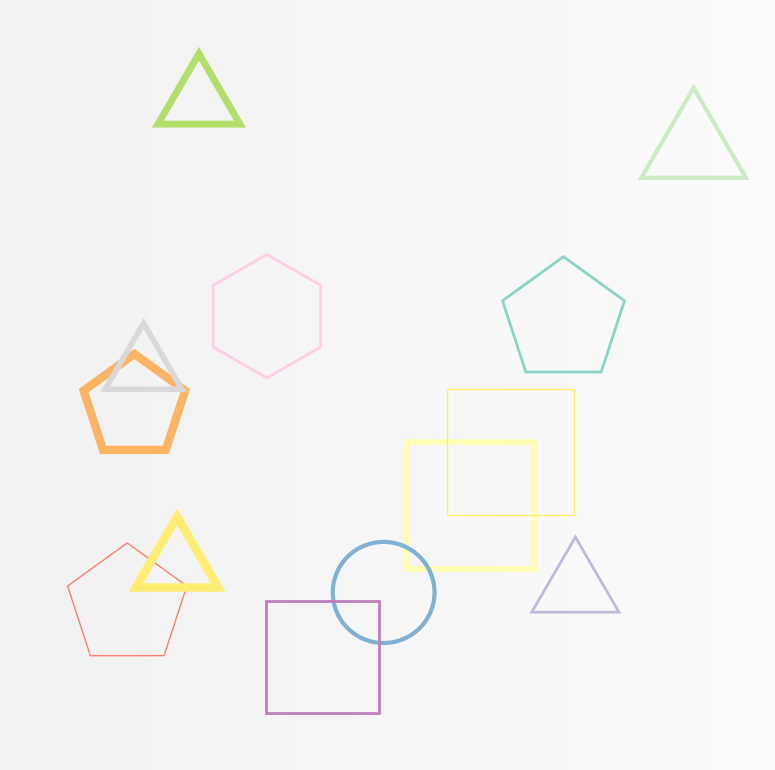[{"shape": "pentagon", "thickness": 1, "radius": 0.41, "center": [0.727, 0.584]}, {"shape": "square", "thickness": 2, "radius": 0.41, "center": [0.607, 0.343]}, {"shape": "triangle", "thickness": 1, "radius": 0.32, "center": [0.742, 0.237]}, {"shape": "pentagon", "thickness": 0.5, "radius": 0.4, "center": [0.164, 0.214]}, {"shape": "circle", "thickness": 1.5, "radius": 0.33, "center": [0.495, 0.231]}, {"shape": "pentagon", "thickness": 3, "radius": 0.34, "center": [0.173, 0.471]}, {"shape": "triangle", "thickness": 2.5, "radius": 0.31, "center": [0.257, 0.869]}, {"shape": "hexagon", "thickness": 1, "radius": 0.4, "center": [0.344, 0.589]}, {"shape": "triangle", "thickness": 2, "radius": 0.29, "center": [0.185, 0.523]}, {"shape": "square", "thickness": 1, "radius": 0.36, "center": [0.416, 0.147]}, {"shape": "triangle", "thickness": 1.5, "radius": 0.39, "center": [0.895, 0.808]}, {"shape": "square", "thickness": 0.5, "radius": 0.41, "center": [0.659, 0.413]}, {"shape": "triangle", "thickness": 3, "radius": 0.31, "center": [0.229, 0.268]}]